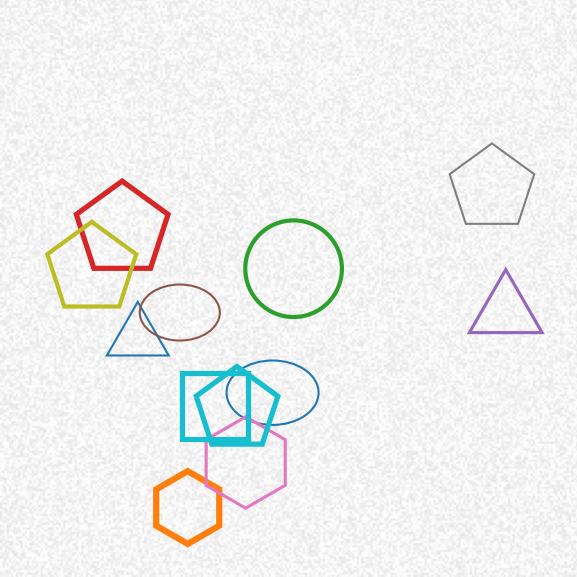[{"shape": "triangle", "thickness": 1, "radius": 0.31, "center": [0.239, 0.415]}, {"shape": "oval", "thickness": 1, "radius": 0.4, "center": [0.472, 0.319]}, {"shape": "hexagon", "thickness": 3, "radius": 0.32, "center": [0.325, 0.12]}, {"shape": "circle", "thickness": 2, "radius": 0.42, "center": [0.508, 0.534]}, {"shape": "pentagon", "thickness": 2.5, "radius": 0.42, "center": [0.212, 0.602]}, {"shape": "triangle", "thickness": 1.5, "radius": 0.36, "center": [0.876, 0.46]}, {"shape": "oval", "thickness": 1, "radius": 0.35, "center": [0.311, 0.458]}, {"shape": "hexagon", "thickness": 1.5, "radius": 0.4, "center": [0.425, 0.198]}, {"shape": "pentagon", "thickness": 1, "radius": 0.38, "center": [0.852, 0.674]}, {"shape": "pentagon", "thickness": 2, "radius": 0.4, "center": [0.159, 0.534]}, {"shape": "square", "thickness": 2.5, "radius": 0.29, "center": [0.372, 0.296]}, {"shape": "pentagon", "thickness": 2.5, "radius": 0.37, "center": [0.41, 0.29]}]